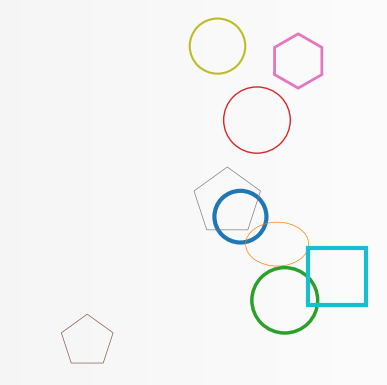[{"shape": "circle", "thickness": 3, "radius": 0.34, "center": [0.62, 0.437]}, {"shape": "oval", "thickness": 0.5, "radius": 0.41, "center": [0.715, 0.366]}, {"shape": "circle", "thickness": 2.5, "radius": 0.42, "center": [0.735, 0.22]}, {"shape": "circle", "thickness": 1, "radius": 0.43, "center": [0.663, 0.688]}, {"shape": "pentagon", "thickness": 0.5, "radius": 0.35, "center": [0.225, 0.114]}, {"shape": "hexagon", "thickness": 2, "radius": 0.35, "center": [0.77, 0.842]}, {"shape": "pentagon", "thickness": 0.5, "radius": 0.45, "center": [0.587, 0.476]}, {"shape": "circle", "thickness": 1.5, "radius": 0.36, "center": [0.561, 0.88]}, {"shape": "square", "thickness": 3, "radius": 0.37, "center": [0.87, 0.281]}]